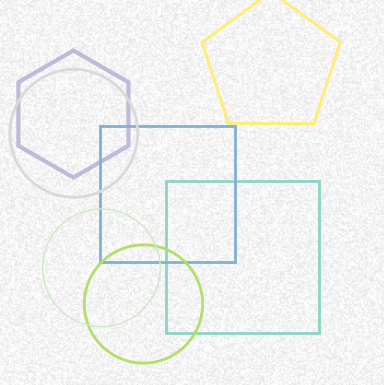[{"shape": "square", "thickness": 2, "radius": 0.99, "center": [0.63, 0.333]}, {"shape": "hexagon", "thickness": 3, "radius": 0.82, "center": [0.191, 0.704]}, {"shape": "square", "thickness": 2, "radius": 0.88, "center": [0.436, 0.496]}, {"shape": "circle", "thickness": 2, "radius": 0.77, "center": [0.373, 0.21]}, {"shape": "circle", "thickness": 2, "radius": 0.83, "center": [0.192, 0.654]}, {"shape": "circle", "thickness": 1, "radius": 0.76, "center": [0.263, 0.304]}, {"shape": "pentagon", "thickness": 2, "radius": 0.94, "center": [0.704, 0.832]}]